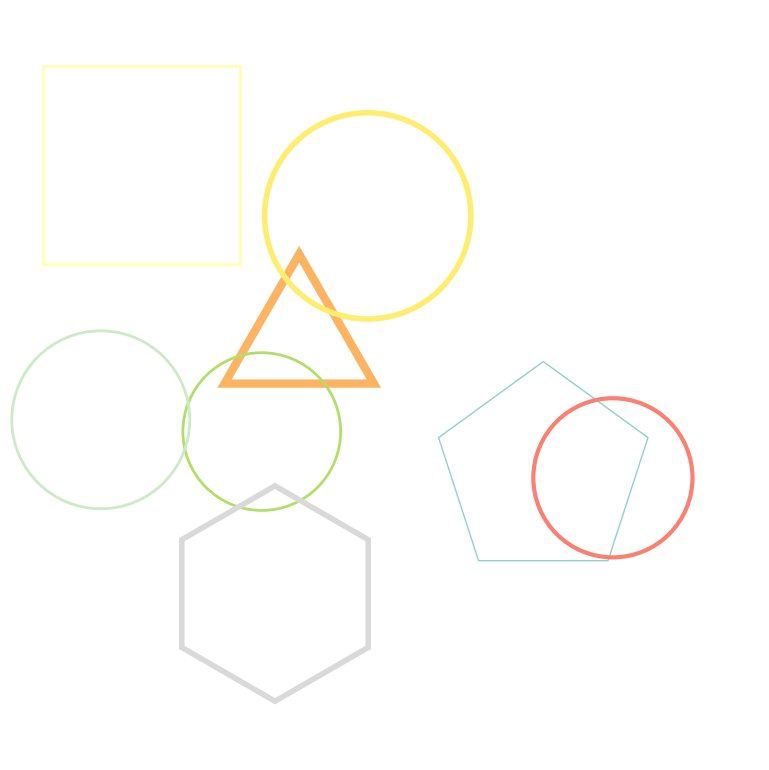[{"shape": "pentagon", "thickness": 0.5, "radius": 0.71, "center": [0.706, 0.387]}, {"shape": "square", "thickness": 1, "radius": 0.64, "center": [0.184, 0.786]}, {"shape": "circle", "thickness": 1.5, "radius": 0.52, "center": [0.796, 0.379]}, {"shape": "triangle", "thickness": 3, "radius": 0.56, "center": [0.389, 0.558]}, {"shape": "circle", "thickness": 1, "radius": 0.51, "center": [0.34, 0.44]}, {"shape": "hexagon", "thickness": 2, "radius": 0.7, "center": [0.357, 0.229]}, {"shape": "circle", "thickness": 1, "radius": 0.58, "center": [0.131, 0.455]}, {"shape": "circle", "thickness": 2, "radius": 0.67, "center": [0.478, 0.72]}]